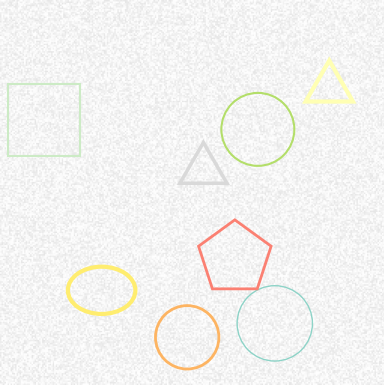[{"shape": "circle", "thickness": 1, "radius": 0.49, "center": [0.714, 0.16]}, {"shape": "triangle", "thickness": 3, "radius": 0.36, "center": [0.855, 0.772]}, {"shape": "pentagon", "thickness": 2, "radius": 0.5, "center": [0.61, 0.33]}, {"shape": "circle", "thickness": 2, "radius": 0.41, "center": [0.486, 0.124]}, {"shape": "circle", "thickness": 1.5, "radius": 0.47, "center": [0.67, 0.664]}, {"shape": "triangle", "thickness": 2.5, "radius": 0.35, "center": [0.528, 0.559]}, {"shape": "square", "thickness": 1.5, "radius": 0.47, "center": [0.113, 0.689]}, {"shape": "oval", "thickness": 3, "radius": 0.44, "center": [0.264, 0.246]}]